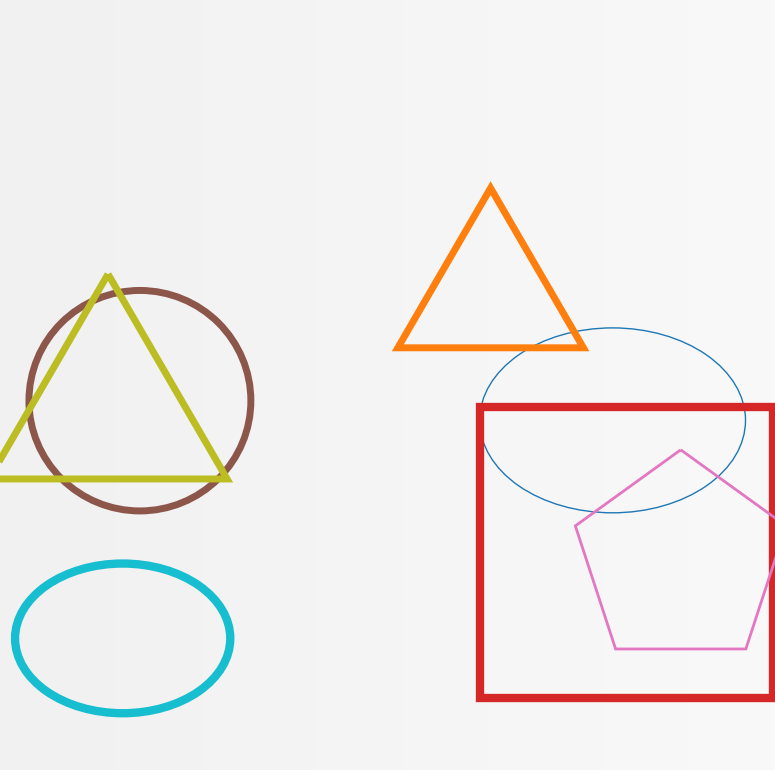[{"shape": "oval", "thickness": 0.5, "radius": 0.86, "center": [0.79, 0.454]}, {"shape": "triangle", "thickness": 2.5, "radius": 0.69, "center": [0.633, 0.617]}, {"shape": "square", "thickness": 3, "radius": 0.94, "center": [0.809, 0.283]}, {"shape": "circle", "thickness": 2.5, "radius": 0.72, "center": [0.181, 0.48]}, {"shape": "pentagon", "thickness": 1, "radius": 0.71, "center": [0.878, 0.273]}, {"shape": "triangle", "thickness": 2.5, "radius": 0.89, "center": [0.139, 0.467]}, {"shape": "oval", "thickness": 3, "radius": 0.69, "center": [0.158, 0.171]}]